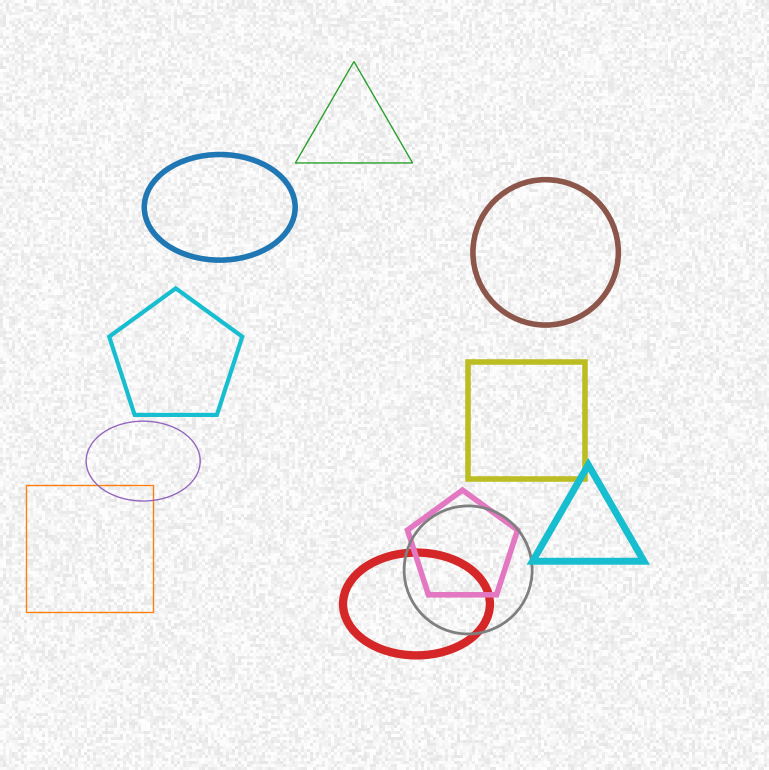[{"shape": "oval", "thickness": 2, "radius": 0.49, "center": [0.285, 0.731]}, {"shape": "square", "thickness": 0.5, "radius": 0.41, "center": [0.117, 0.288]}, {"shape": "triangle", "thickness": 0.5, "radius": 0.44, "center": [0.46, 0.832]}, {"shape": "oval", "thickness": 3, "radius": 0.48, "center": [0.541, 0.216]}, {"shape": "oval", "thickness": 0.5, "radius": 0.37, "center": [0.186, 0.401]}, {"shape": "circle", "thickness": 2, "radius": 0.47, "center": [0.709, 0.672]}, {"shape": "pentagon", "thickness": 2, "radius": 0.38, "center": [0.601, 0.288]}, {"shape": "circle", "thickness": 1, "radius": 0.42, "center": [0.608, 0.26]}, {"shape": "square", "thickness": 2, "radius": 0.38, "center": [0.684, 0.454]}, {"shape": "pentagon", "thickness": 1.5, "radius": 0.45, "center": [0.228, 0.535]}, {"shape": "triangle", "thickness": 2.5, "radius": 0.42, "center": [0.764, 0.313]}]